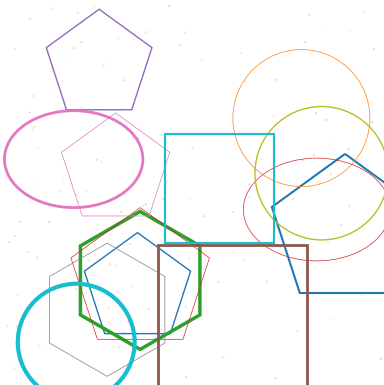[{"shape": "pentagon", "thickness": 1.5, "radius": 1.0, "center": [0.896, 0.401]}, {"shape": "pentagon", "thickness": 1, "radius": 0.73, "center": [0.357, 0.251]}, {"shape": "circle", "thickness": 0.5, "radius": 0.89, "center": [0.783, 0.693]}, {"shape": "hexagon", "thickness": 2.5, "radius": 0.9, "center": [0.364, 0.272]}, {"shape": "pentagon", "thickness": 0.5, "radius": 0.95, "center": [0.364, 0.272]}, {"shape": "oval", "thickness": 0.5, "radius": 0.95, "center": [0.823, 0.456]}, {"shape": "pentagon", "thickness": 1, "radius": 0.72, "center": [0.257, 0.832]}, {"shape": "square", "thickness": 2, "radius": 0.97, "center": [0.604, 0.171]}, {"shape": "oval", "thickness": 2, "radius": 0.9, "center": [0.191, 0.587]}, {"shape": "pentagon", "thickness": 0.5, "radius": 0.74, "center": [0.3, 0.559]}, {"shape": "hexagon", "thickness": 0.5, "radius": 0.86, "center": [0.278, 0.195]}, {"shape": "circle", "thickness": 1, "radius": 0.87, "center": [0.836, 0.55]}, {"shape": "square", "thickness": 1.5, "radius": 0.7, "center": [0.57, 0.511]}, {"shape": "circle", "thickness": 3, "radius": 0.76, "center": [0.198, 0.111]}]